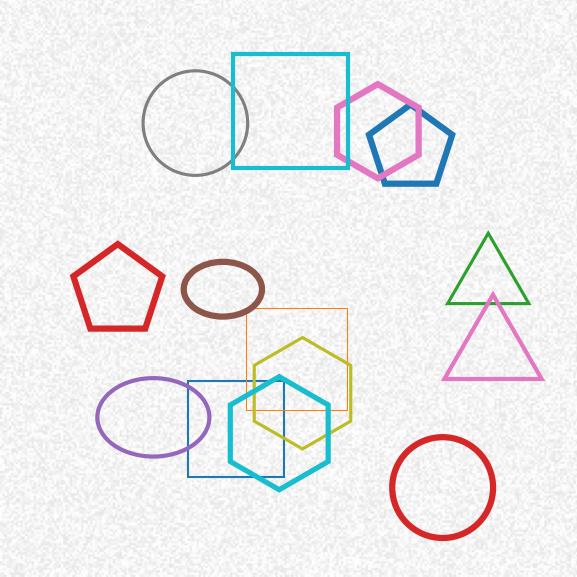[{"shape": "pentagon", "thickness": 3, "radius": 0.38, "center": [0.711, 0.742]}, {"shape": "square", "thickness": 1, "radius": 0.41, "center": [0.409, 0.256]}, {"shape": "square", "thickness": 0.5, "radius": 0.44, "center": [0.514, 0.378]}, {"shape": "triangle", "thickness": 1.5, "radius": 0.41, "center": [0.845, 0.514]}, {"shape": "pentagon", "thickness": 3, "radius": 0.4, "center": [0.204, 0.496]}, {"shape": "circle", "thickness": 3, "radius": 0.44, "center": [0.766, 0.155]}, {"shape": "oval", "thickness": 2, "radius": 0.49, "center": [0.266, 0.276]}, {"shape": "oval", "thickness": 3, "radius": 0.34, "center": [0.386, 0.498]}, {"shape": "hexagon", "thickness": 3, "radius": 0.41, "center": [0.654, 0.772]}, {"shape": "triangle", "thickness": 2, "radius": 0.49, "center": [0.854, 0.392]}, {"shape": "circle", "thickness": 1.5, "radius": 0.45, "center": [0.338, 0.786]}, {"shape": "hexagon", "thickness": 1.5, "radius": 0.48, "center": [0.524, 0.318]}, {"shape": "square", "thickness": 2, "radius": 0.5, "center": [0.503, 0.807]}, {"shape": "hexagon", "thickness": 2.5, "radius": 0.49, "center": [0.484, 0.249]}]